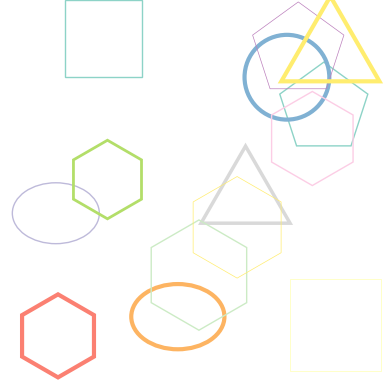[{"shape": "pentagon", "thickness": 1, "radius": 0.6, "center": [0.841, 0.718]}, {"shape": "square", "thickness": 1, "radius": 0.5, "center": [0.269, 0.9]}, {"shape": "square", "thickness": 0.5, "radius": 0.59, "center": [0.872, 0.156]}, {"shape": "oval", "thickness": 1, "radius": 0.56, "center": [0.145, 0.446]}, {"shape": "hexagon", "thickness": 3, "radius": 0.54, "center": [0.151, 0.128]}, {"shape": "circle", "thickness": 3, "radius": 0.55, "center": [0.745, 0.799]}, {"shape": "oval", "thickness": 3, "radius": 0.61, "center": [0.462, 0.177]}, {"shape": "hexagon", "thickness": 2, "radius": 0.51, "center": [0.279, 0.534]}, {"shape": "hexagon", "thickness": 1, "radius": 0.61, "center": [0.811, 0.64]}, {"shape": "triangle", "thickness": 2.5, "radius": 0.67, "center": [0.638, 0.487]}, {"shape": "pentagon", "thickness": 0.5, "radius": 0.62, "center": [0.775, 0.87]}, {"shape": "hexagon", "thickness": 1, "radius": 0.72, "center": [0.517, 0.285]}, {"shape": "hexagon", "thickness": 0.5, "radius": 0.66, "center": [0.616, 0.41]}, {"shape": "triangle", "thickness": 3, "radius": 0.74, "center": [0.858, 0.862]}]